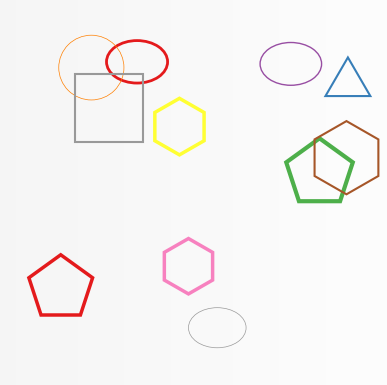[{"shape": "pentagon", "thickness": 2.5, "radius": 0.43, "center": [0.157, 0.252]}, {"shape": "oval", "thickness": 2, "radius": 0.39, "center": [0.354, 0.839]}, {"shape": "triangle", "thickness": 1.5, "radius": 0.33, "center": [0.898, 0.784]}, {"shape": "pentagon", "thickness": 3, "radius": 0.45, "center": [0.825, 0.55]}, {"shape": "oval", "thickness": 1, "radius": 0.4, "center": [0.751, 0.834]}, {"shape": "circle", "thickness": 0.5, "radius": 0.42, "center": [0.236, 0.824]}, {"shape": "hexagon", "thickness": 2.5, "radius": 0.37, "center": [0.463, 0.671]}, {"shape": "hexagon", "thickness": 1.5, "radius": 0.48, "center": [0.894, 0.59]}, {"shape": "hexagon", "thickness": 2.5, "radius": 0.36, "center": [0.486, 0.309]}, {"shape": "square", "thickness": 1.5, "radius": 0.44, "center": [0.282, 0.72]}, {"shape": "oval", "thickness": 0.5, "radius": 0.37, "center": [0.561, 0.149]}]